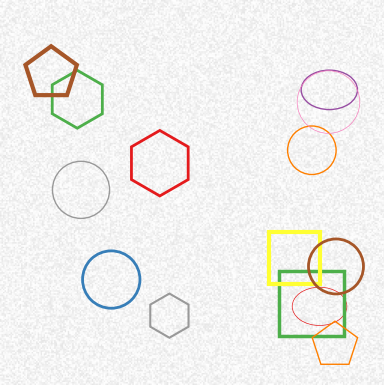[{"shape": "oval", "thickness": 0.5, "radius": 0.35, "center": [0.83, 0.204]}, {"shape": "hexagon", "thickness": 2, "radius": 0.43, "center": [0.415, 0.576]}, {"shape": "circle", "thickness": 2, "radius": 0.37, "center": [0.289, 0.274]}, {"shape": "square", "thickness": 2.5, "radius": 0.42, "center": [0.809, 0.212]}, {"shape": "hexagon", "thickness": 2, "radius": 0.38, "center": [0.201, 0.742]}, {"shape": "oval", "thickness": 1, "radius": 0.37, "center": [0.855, 0.767]}, {"shape": "pentagon", "thickness": 1, "radius": 0.31, "center": [0.87, 0.104]}, {"shape": "circle", "thickness": 1, "radius": 0.32, "center": [0.81, 0.61]}, {"shape": "square", "thickness": 3, "radius": 0.34, "center": [0.765, 0.33]}, {"shape": "circle", "thickness": 2, "radius": 0.36, "center": [0.873, 0.308]}, {"shape": "pentagon", "thickness": 3, "radius": 0.35, "center": [0.133, 0.81]}, {"shape": "circle", "thickness": 0.5, "radius": 0.41, "center": [0.853, 0.735]}, {"shape": "hexagon", "thickness": 1.5, "radius": 0.29, "center": [0.44, 0.18]}, {"shape": "circle", "thickness": 1, "radius": 0.37, "center": [0.21, 0.507]}]